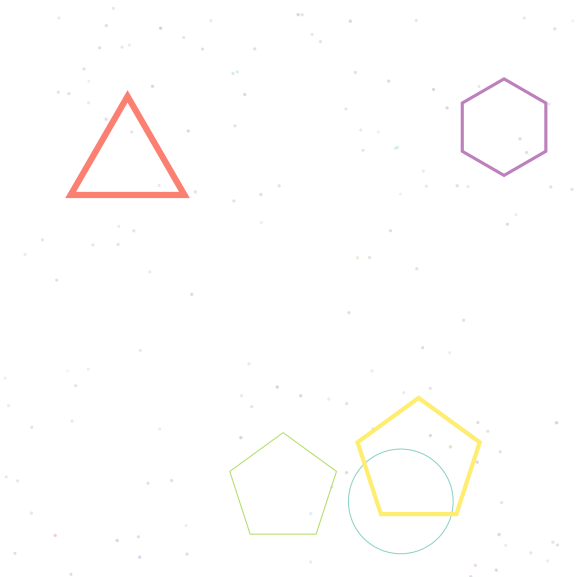[{"shape": "circle", "thickness": 0.5, "radius": 0.45, "center": [0.694, 0.131]}, {"shape": "triangle", "thickness": 3, "radius": 0.57, "center": [0.221, 0.718]}, {"shape": "pentagon", "thickness": 0.5, "radius": 0.49, "center": [0.49, 0.153]}, {"shape": "hexagon", "thickness": 1.5, "radius": 0.42, "center": [0.873, 0.779]}, {"shape": "pentagon", "thickness": 2, "radius": 0.56, "center": [0.725, 0.199]}]